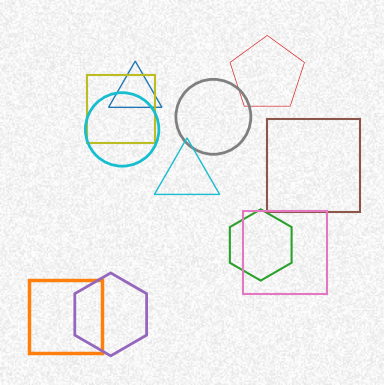[{"shape": "triangle", "thickness": 1, "radius": 0.4, "center": [0.351, 0.761]}, {"shape": "square", "thickness": 2.5, "radius": 0.47, "center": [0.169, 0.177]}, {"shape": "hexagon", "thickness": 1.5, "radius": 0.46, "center": [0.677, 0.364]}, {"shape": "pentagon", "thickness": 0.5, "radius": 0.51, "center": [0.694, 0.806]}, {"shape": "hexagon", "thickness": 2, "radius": 0.54, "center": [0.288, 0.183]}, {"shape": "square", "thickness": 1.5, "radius": 0.6, "center": [0.815, 0.57]}, {"shape": "square", "thickness": 1.5, "radius": 0.54, "center": [0.74, 0.344]}, {"shape": "circle", "thickness": 2, "radius": 0.49, "center": [0.554, 0.697]}, {"shape": "square", "thickness": 1.5, "radius": 0.44, "center": [0.314, 0.716]}, {"shape": "triangle", "thickness": 1, "radius": 0.49, "center": [0.486, 0.544]}, {"shape": "circle", "thickness": 2, "radius": 0.48, "center": [0.317, 0.664]}]